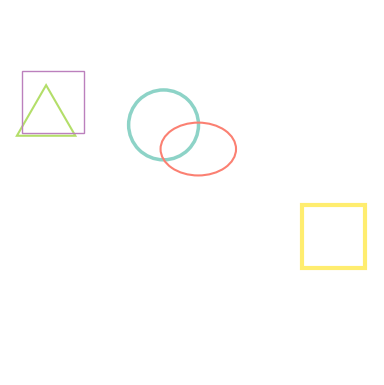[{"shape": "circle", "thickness": 2.5, "radius": 0.45, "center": [0.425, 0.676]}, {"shape": "oval", "thickness": 1.5, "radius": 0.49, "center": [0.515, 0.613]}, {"shape": "triangle", "thickness": 1.5, "radius": 0.44, "center": [0.12, 0.691]}, {"shape": "square", "thickness": 1, "radius": 0.4, "center": [0.138, 0.735]}, {"shape": "square", "thickness": 3, "radius": 0.41, "center": [0.867, 0.385]}]